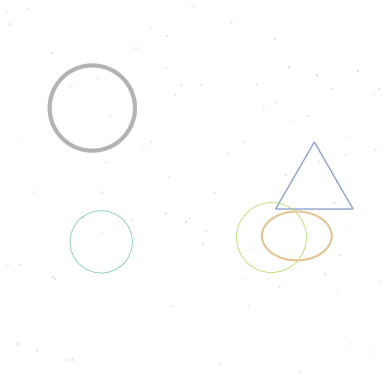[{"shape": "circle", "thickness": 0.5, "radius": 0.4, "center": [0.263, 0.372]}, {"shape": "triangle", "thickness": 1, "radius": 0.58, "center": [0.816, 0.515]}, {"shape": "circle", "thickness": 0.5, "radius": 0.45, "center": [0.705, 0.383]}, {"shape": "oval", "thickness": 1.5, "radius": 0.45, "center": [0.771, 0.387]}, {"shape": "circle", "thickness": 3, "radius": 0.55, "center": [0.24, 0.719]}]